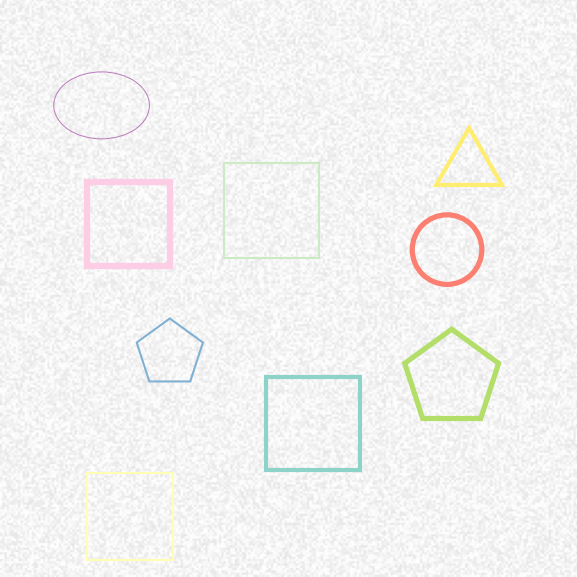[{"shape": "square", "thickness": 2, "radius": 0.4, "center": [0.542, 0.266]}, {"shape": "square", "thickness": 1, "radius": 0.38, "center": [0.225, 0.105]}, {"shape": "circle", "thickness": 2.5, "radius": 0.3, "center": [0.774, 0.567]}, {"shape": "pentagon", "thickness": 1, "radius": 0.3, "center": [0.294, 0.387]}, {"shape": "pentagon", "thickness": 2.5, "radius": 0.43, "center": [0.782, 0.344]}, {"shape": "square", "thickness": 3, "radius": 0.36, "center": [0.222, 0.611]}, {"shape": "oval", "thickness": 0.5, "radius": 0.41, "center": [0.176, 0.817]}, {"shape": "square", "thickness": 1, "radius": 0.41, "center": [0.469, 0.634]}, {"shape": "triangle", "thickness": 2, "radius": 0.33, "center": [0.812, 0.712]}]